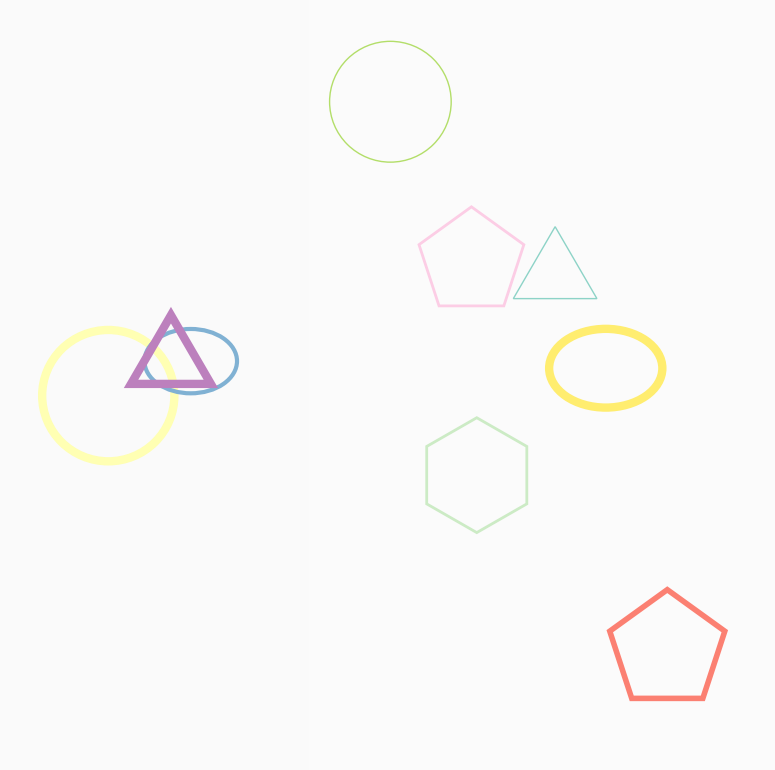[{"shape": "triangle", "thickness": 0.5, "radius": 0.31, "center": [0.716, 0.643]}, {"shape": "circle", "thickness": 3, "radius": 0.43, "center": [0.14, 0.486]}, {"shape": "pentagon", "thickness": 2, "radius": 0.39, "center": [0.861, 0.156]}, {"shape": "oval", "thickness": 1.5, "radius": 0.3, "center": [0.246, 0.531]}, {"shape": "circle", "thickness": 0.5, "radius": 0.39, "center": [0.504, 0.868]}, {"shape": "pentagon", "thickness": 1, "radius": 0.36, "center": [0.608, 0.66]}, {"shape": "triangle", "thickness": 3, "radius": 0.3, "center": [0.221, 0.531]}, {"shape": "hexagon", "thickness": 1, "radius": 0.37, "center": [0.615, 0.383]}, {"shape": "oval", "thickness": 3, "radius": 0.37, "center": [0.782, 0.522]}]